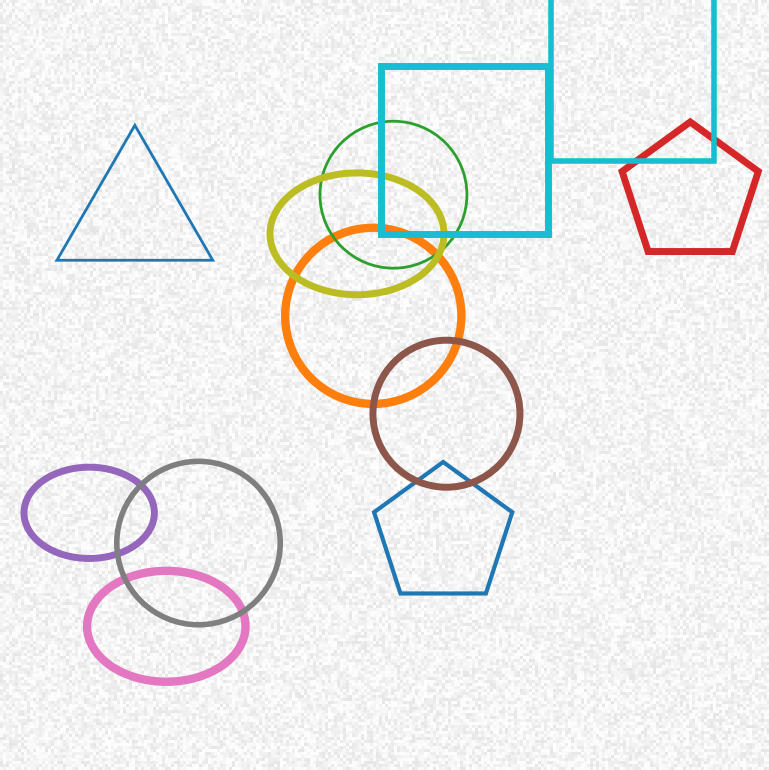[{"shape": "triangle", "thickness": 1, "radius": 0.58, "center": [0.175, 0.72]}, {"shape": "pentagon", "thickness": 1.5, "radius": 0.47, "center": [0.576, 0.306]}, {"shape": "circle", "thickness": 3, "radius": 0.57, "center": [0.485, 0.59]}, {"shape": "circle", "thickness": 1, "radius": 0.48, "center": [0.511, 0.747]}, {"shape": "pentagon", "thickness": 2.5, "radius": 0.47, "center": [0.896, 0.749]}, {"shape": "oval", "thickness": 2.5, "radius": 0.42, "center": [0.116, 0.334]}, {"shape": "circle", "thickness": 2.5, "radius": 0.48, "center": [0.58, 0.463]}, {"shape": "oval", "thickness": 3, "radius": 0.51, "center": [0.216, 0.187]}, {"shape": "circle", "thickness": 2, "radius": 0.53, "center": [0.258, 0.295]}, {"shape": "oval", "thickness": 2.5, "radius": 0.57, "center": [0.464, 0.696]}, {"shape": "square", "thickness": 2.5, "radius": 0.54, "center": [0.604, 0.805]}, {"shape": "square", "thickness": 2, "radius": 0.53, "center": [0.821, 0.896]}]